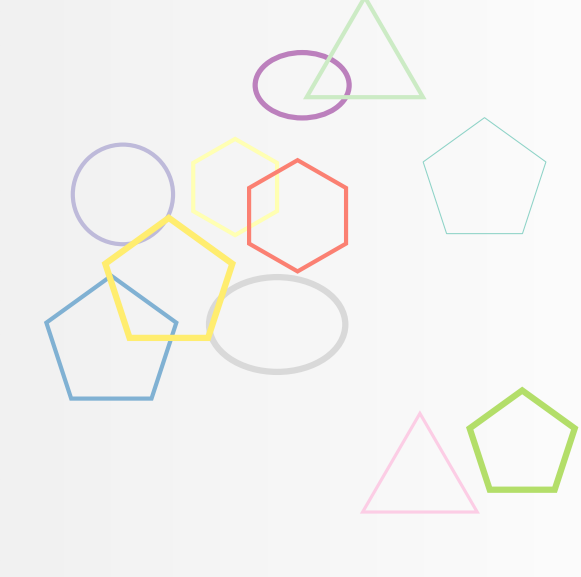[{"shape": "pentagon", "thickness": 0.5, "radius": 0.56, "center": [0.834, 0.684]}, {"shape": "hexagon", "thickness": 2, "radius": 0.42, "center": [0.405, 0.675]}, {"shape": "circle", "thickness": 2, "radius": 0.43, "center": [0.211, 0.662]}, {"shape": "hexagon", "thickness": 2, "radius": 0.48, "center": [0.512, 0.625]}, {"shape": "pentagon", "thickness": 2, "radius": 0.59, "center": [0.192, 0.404]}, {"shape": "pentagon", "thickness": 3, "radius": 0.48, "center": [0.898, 0.228]}, {"shape": "triangle", "thickness": 1.5, "radius": 0.57, "center": [0.722, 0.169]}, {"shape": "oval", "thickness": 3, "radius": 0.59, "center": [0.477, 0.437]}, {"shape": "oval", "thickness": 2.5, "radius": 0.4, "center": [0.52, 0.852]}, {"shape": "triangle", "thickness": 2, "radius": 0.58, "center": [0.628, 0.889]}, {"shape": "pentagon", "thickness": 3, "radius": 0.57, "center": [0.29, 0.507]}]